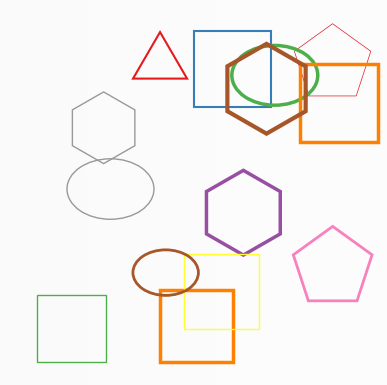[{"shape": "pentagon", "thickness": 0.5, "radius": 0.52, "center": [0.858, 0.835]}, {"shape": "triangle", "thickness": 1.5, "radius": 0.4, "center": [0.413, 0.836]}, {"shape": "square", "thickness": 1.5, "radius": 0.5, "center": [0.6, 0.821]}, {"shape": "oval", "thickness": 2.5, "radius": 0.55, "center": [0.709, 0.804]}, {"shape": "square", "thickness": 1, "radius": 0.44, "center": [0.184, 0.147]}, {"shape": "hexagon", "thickness": 2.5, "radius": 0.55, "center": [0.628, 0.447]}, {"shape": "square", "thickness": 2.5, "radius": 0.47, "center": [0.507, 0.154]}, {"shape": "square", "thickness": 2.5, "radius": 0.5, "center": [0.874, 0.732]}, {"shape": "square", "thickness": 1, "radius": 0.49, "center": [0.572, 0.242]}, {"shape": "hexagon", "thickness": 3, "radius": 0.58, "center": [0.688, 0.769]}, {"shape": "oval", "thickness": 2, "radius": 0.42, "center": [0.428, 0.292]}, {"shape": "pentagon", "thickness": 2, "radius": 0.53, "center": [0.859, 0.305]}, {"shape": "oval", "thickness": 1, "radius": 0.56, "center": [0.285, 0.509]}, {"shape": "hexagon", "thickness": 1, "radius": 0.47, "center": [0.267, 0.668]}]